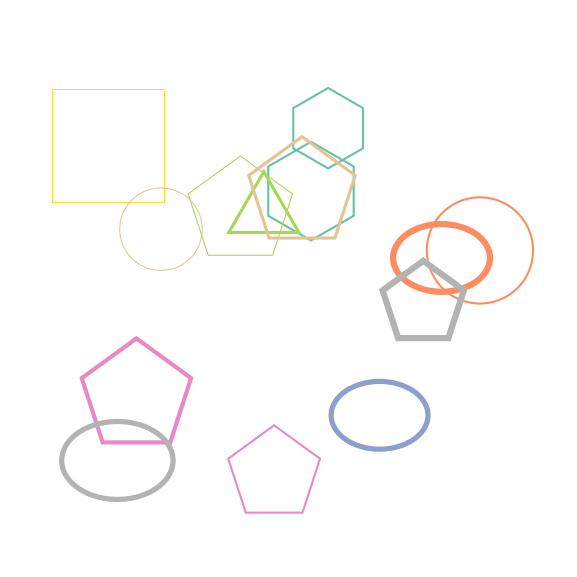[{"shape": "hexagon", "thickness": 1, "radius": 0.43, "center": [0.538, 0.668]}, {"shape": "hexagon", "thickness": 1, "radius": 0.35, "center": [0.568, 0.777]}, {"shape": "circle", "thickness": 1, "radius": 0.46, "center": [0.831, 0.566]}, {"shape": "oval", "thickness": 3, "radius": 0.42, "center": [0.765, 0.553]}, {"shape": "oval", "thickness": 2.5, "radius": 0.42, "center": [0.657, 0.28]}, {"shape": "pentagon", "thickness": 2, "radius": 0.5, "center": [0.236, 0.314]}, {"shape": "pentagon", "thickness": 1, "radius": 0.42, "center": [0.475, 0.179]}, {"shape": "triangle", "thickness": 1.5, "radius": 0.35, "center": [0.457, 0.632]}, {"shape": "pentagon", "thickness": 0.5, "radius": 0.47, "center": [0.416, 0.634]}, {"shape": "square", "thickness": 0.5, "radius": 0.49, "center": [0.187, 0.747]}, {"shape": "pentagon", "thickness": 1.5, "radius": 0.48, "center": [0.523, 0.665]}, {"shape": "circle", "thickness": 0.5, "radius": 0.36, "center": [0.279, 0.602]}, {"shape": "oval", "thickness": 2.5, "radius": 0.48, "center": [0.203, 0.202]}, {"shape": "pentagon", "thickness": 3, "radius": 0.37, "center": [0.733, 0.473]}]